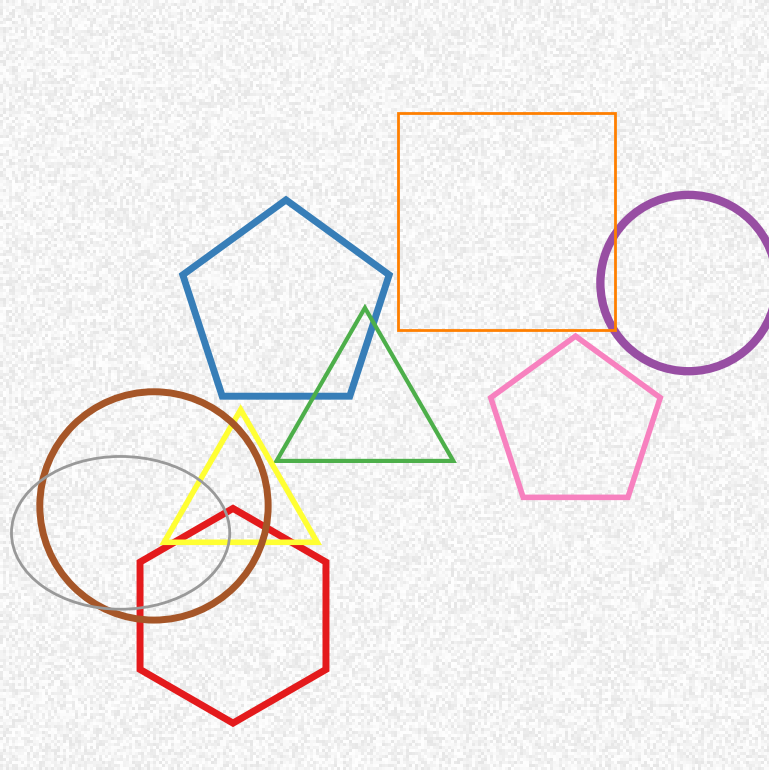[{"shape": "hexagon", "thickness": 2.5, "radius": 0.7, "center": [0.303, 0.2]}, {"shape": "pentagon", "thickness": 2.5, "radius": 0.7, "center": [0.371, 0.599]}, {"shape": "triangle", "thickness": 1.5, "radius": 0.66, "center": [0.474, 0.468]}, {"shape": "circle", "thickness": 3, "radius": 0.57, "center": [0.894, 0.632]}, {"shape": "square", "thickness": 1, "radius": 0.7, "center": [0.658, 0.713]}, {"shape": "triangle", "thickness": 2, "radius": 0.57, "center": [0.313, 0.353]}, {"shape": "circle", "thickness": 2.5, "radius": 0.74, "center": [0.2, 0.343]}, {"shape": "pentagon", "thickness": 2, "radius": 0.58, "center": [0.747, 0.448]}, {"shape": "oval", "thickness": 1, "radius": 0.71, "center": [0.157, 0.308]}]